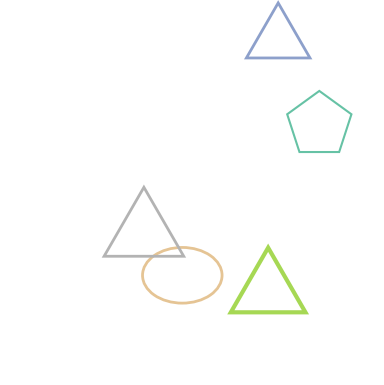[{"shape": "pentagon", "thickness": 1.5, "radius": 0.44, "center": [0.829, 0.676]}, {"shape": "triangle", "thickness": 2, "radius": 0.48, "center": [0.723, 0.897]}, {"shape": "triangle", "thickness": 3, "radius": 0.56, "center": [0.696, 0.245]}, {"shape": "oval", "thickness": 2, "radius": 0.52, "center": [0.473, 0.285]}, {"shape": "triangle", "thickness": 2, "radius": 0.6, "center": [0.374, 0.394]}]